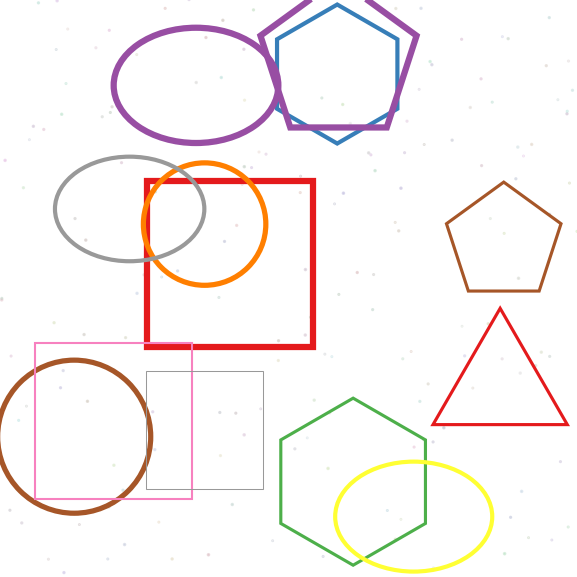[{"shape": "triangle", "thickness": 1.5, "radius": 0.67, "center": [0.866, 0.331]}, {"shape": "square", "thickness": 3, "radius": 0.72, "center": [0.398, 0.543]}, {"shape": "hexagon", "thickness": 2, "radius": 0.6, "center": [0.584, 0.871]}, {"shape": "hexagon", "thickness": 1.5, "radius": 0.72, "center": [0.611, 0.165]}, {"shape": "pentagon", "thickness": 3, "radius": 0.71, "center": [0.586, 0.893]}, {"shape": "oval", "thickness": 3, "radius": 0.71, "center": [0.339, 0.851]}, {"shape": "circle", "thickness": 2.5, "radius": 0.53, "center": [0.354, 0.611]}, {"shape": "oval", "thickness": 2, "radius": 0.68, "center": [0.716, 0.105]}, {"shape": "pentagon", "thickness": 1.5, "radius": 0.52, "center": [0.872, 0.58]}, {"shape": "circle", "thickness": 2.5, "radius": 0.66, "center": [0.128, 0.243]}, {"shape": "square", "thickness": 1, "radius": 0.68, "center": [0.197, 0.27]}, {"shape": "square", "thickness": 0.5, "radius": 0.51, "center": [0.354, 0.255]}, {"shape": "oval", "thickness": 2, "radius": 0.65, "center": [0.225, 0.637]}]